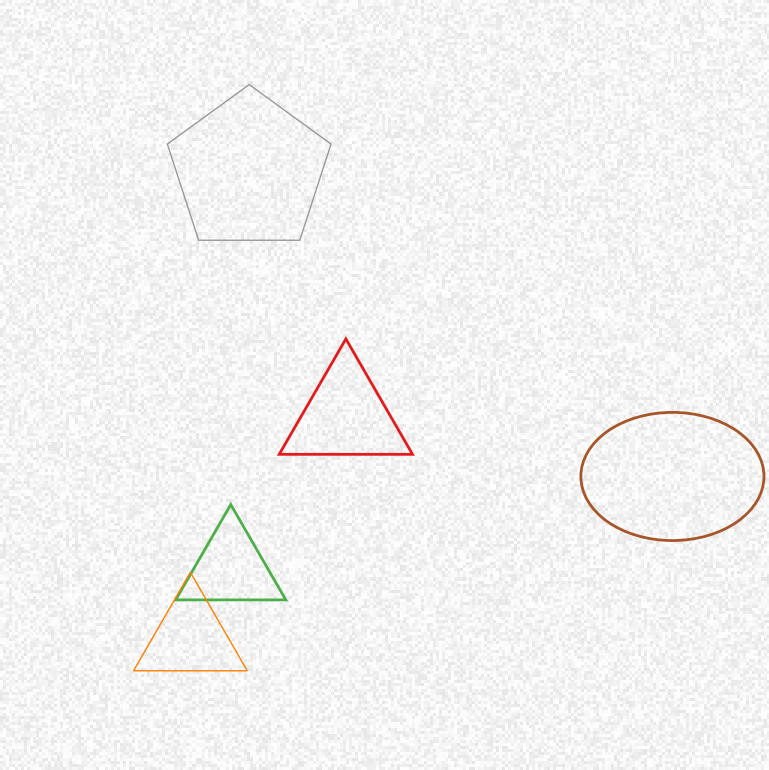[{"shape": "triangle", "thickness": 1, "radius": 0.5, "center": [0.449, 0.46]}, {"shape": "triangle", "thickness": 1, "radius": 0.41, "center": [0.3, 0.262]}, {"shape": "triangle", "thickness": 0.5, "radius": 0.43, "center": [0.247, 0.171]}, {"shape": "oval", "thickness": 1, "radius": 0.59, "center": [0.873, 0.381]}, {"shape": "pentagon", "thickness": 0.5, "radius": 0.56, "center": [0.324, 0.778]}]